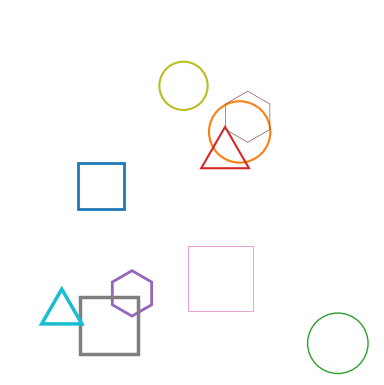[{"shape": "square", "thickness": 2, "radius": 0.3, "center": [0.263, 0.516]}, {"shape": "circle", "thickness": 1.5, "radius": 0.4, "center": [0.622, 0.657]}, {"shape": "circle", "thickness": 1, "radius": 0.39, "center": [0.877, 0.108]}, {"shape": "triangle", "thickness": 1.5, "radius": 0.36, "center": [0.585, 0.599]}, {"shape": "hexagon", "thickness": 2, "radius": 0.29, "center": [0.343, 0.238]}, {"shape": "hexagon", "thickness": 0.5, "radius": 0.33, "center": [0.643, 0.697]}, {"shape": "square", "thickness": 0.5, "radius": 0.42, "center": [0.573, 0.277]}, {"shape": "square", "thickness": 2.5, "radius": 0.37, "center": [0.284, 0.155]}, {"shape": "circle", "thickness": 1.5, "radius": 0.31, "center": [0.477, 0.777]}, {"shape": "triangle", "thickness": 2.5, "radius": 0.3, "center": [0.16, 0.189]}]